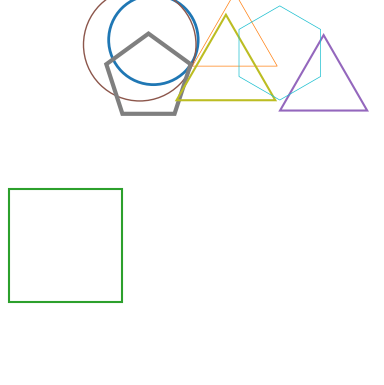[{"shape": "circle", "thickness": 2, "radius": 0.58, "center": [0.398, 0.896]}, {"shape": "triangle", "thickness": 0.5, "radius": 0.64, "center": [0.61, 0.892]}, {"shape": "square", "thickness": 1.5, "radius": 0.74, "center": [0.17, 0.363]}, {"shape": "triangle", "thickness": 1.5, "radius": 0.65, "center": [0.841, 0.778]}, {"shape": "circle", "thickness": 1, "radius": 0.73, "center": [0.363, 0.884]}, {"shape": "pentagon", "thickness": 3, "radius": 0.58, "center": [0.386, 0.798]}, {"shape": "triangle", "thickness": 1.5, "radius": 0.74, "center": [0.587, 0.814]}, {"shape": "hexagon", "thickness": 0.5, "radius": 0.61, "center": [0.727, 0.862]}]